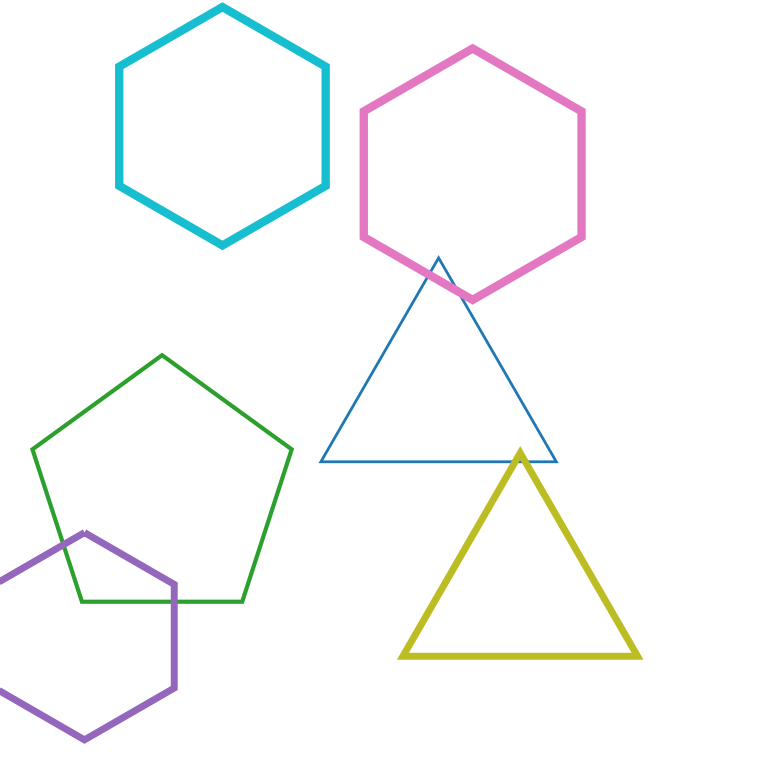[{"shape": "triangle", "thickness": 1, "radius": 0.88, "center": [0.57, 0.489]}, {"shape": "pentagon", "thickness": 1.5, "radius": 0.89, "center": [0.21, 0.362]}, {"shape": "hexagon", "thickness": 2.5, "radius": 0.67, "center": [0.11, 0.174]}, {"shape": "hexagon", "thickness": 3, "radius": 0.82, "center": [0.614, 0.774]}, {"shape": "triangle", "thickness": 2.5, "radius": 0.88, "center": [0.676, 0.236]}, {"shape": "hexagon", "thickness": 3, "radius": 0.77, "center": [0.289, 0.836]}]